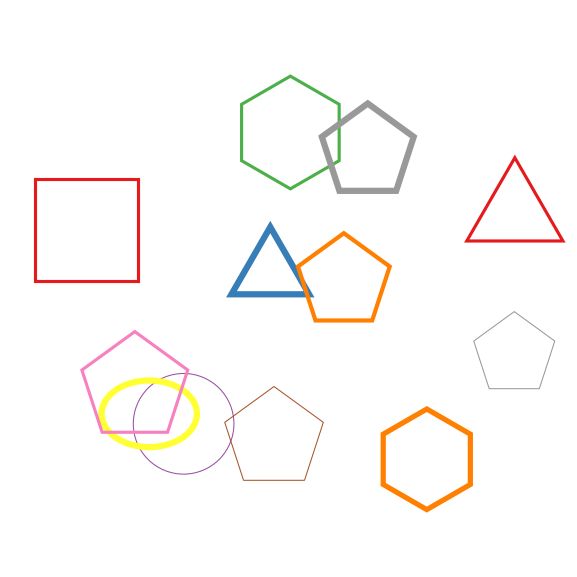[{"shape": "square", "thickness": 1.5, "radius": 0.44, "center": [0.15, 0.6]}, {"shape": "triangle", "thickness": 1.5, "radius": 0.48, "center": [0.891, 0.63]}, {"shape": "triangle", "thickness": 3, "radius": 0.39, "center": [0.468, 0.528]}, {"shape": "hexagon", "thickness": 1.5, "radius": 0.49, "center": [0.503, 0.77]}, {"shape": "circle", "thickness": 0.5, "radius": 0.44, "center": [0.318, 0.265]}, {"shape": "hexagon", "thickness": 2.5, "radius": 0.44, "center": [0.739, 0.204]}, {"shape": "pentagon", "thickness": 2, "radius": 0.42, "center": [0.595, 0.512]}, {"shape": "oval", "thickness": 3, "radius": 0.41, "center": [0.258, 0.283]}, {"shape": "pentagon", "thickness": 0.5, "radius": 0.45, "center": [0.475, 0.24]}, {"shape": "pentagon", "thickness": 1.5, "radius": 0.48, "center": [0.233, 0.329]}, {"shape": "pentagon", "thickness": 0.5, "radius": 0.37, "center": [0.89, 0.386]}, {"shape": "pentagon", "thickness": 3, "radius": 0.42, "center": [0.637, 0.736]}]